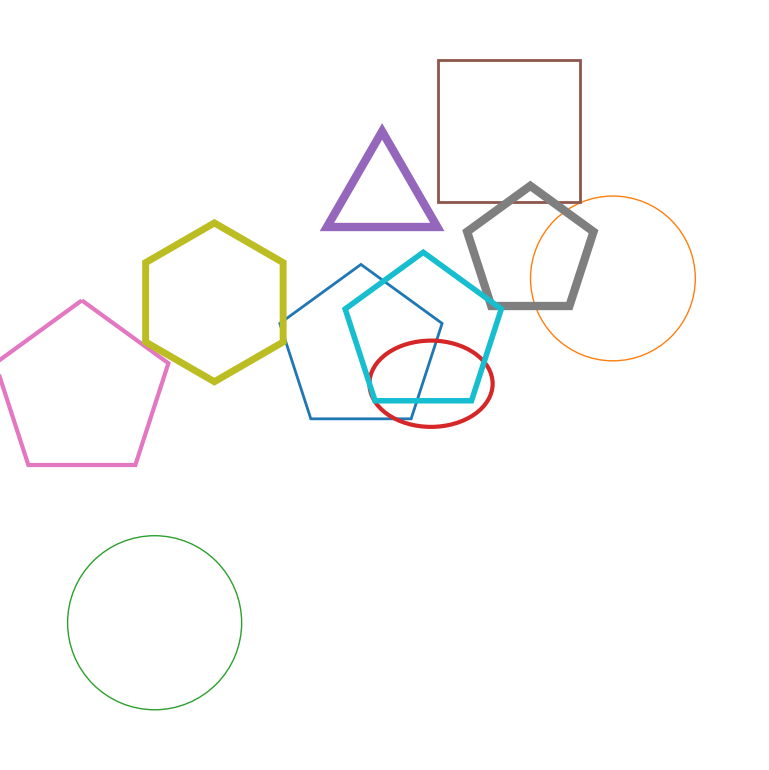[{"shape": "pentagon", "thickness": 1, "radius": 0.55, "center": [0.469, 0.546]}, {"shape": "circle", "thickness": 0.5, "radius": 0.54, "center": [0.796, 0.638]}, {"shape": "circle", "thickness": 0.5, "radius": 0.57, "center": [0.201, 0.191]}, {"shape": "oval", "thickness": 1.5, "radius": 0.4, "center": [0.56, 0.502]}, {"shape": "triangle", "thickness": 3, "radius": 0.41, "center": [0.496, 0.747]}, {"shape": "square", "thickness": 1, "radius": 0.46, "center": [0.661, 0.83]}, {"shape": "pentagon", "thickness": 1.5, "radius": 0.59, "center": [0.106, 0.492]}, {"shape": "pentagon", "thickness": 3, "radius": 0.43, "center": [0.689, 0.672]}, {"shape": "hexagon", "thickness": 2.5, "radius": 0.52, "center": [0.278, 0.607]}, {"shape": "pentagon", "thickness": 2, "radius": 0.53, "center": [0.55, 0.566]}]